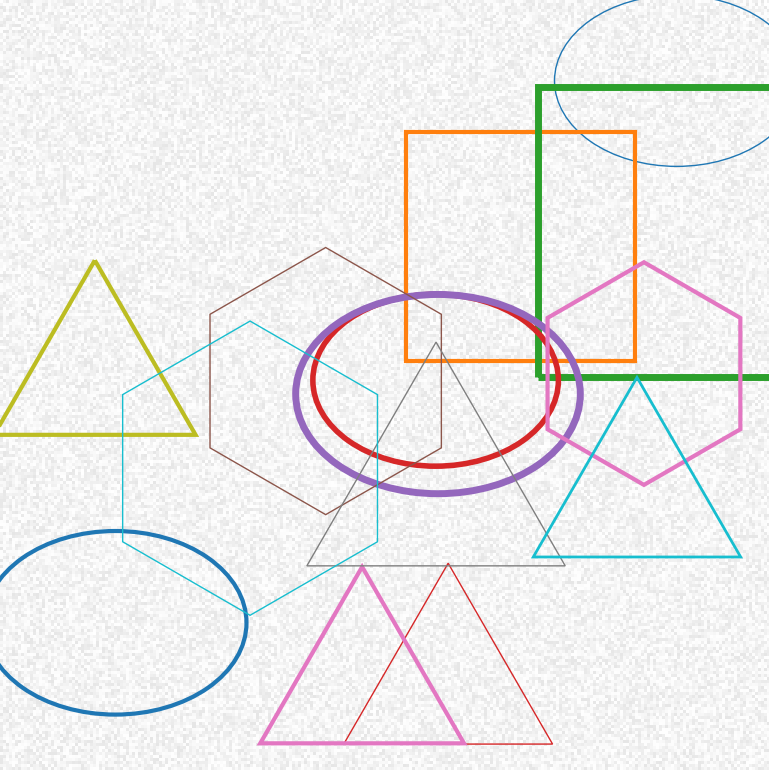[{"shape": "oval", "thickness": 0.5, "radius": 0.79, "center": [0.879, 0.895]}, {"shape": "oval", "thickness": 1.5, "radius": 0.85, "center": [0.15, 0.191]}, {"shape": "square", "thickness": 1.5, "radius": 0.74, "center": [0.676, 0.68]}, {"shape": "square", "thickness": 2.5, "radius": 0.94, "center": [0.888, 0.698]}, {"shape": "triangle", "thickness": 0.5, "radius": 0.78, "center": [0.582, 0.112]}, {"shape": "oval", "thickness": 2, "radius": 0.8, "center": [0.566, 0.506]}, {"shape": "oval", "thickness": 2.5, "radius": 0.92, "center": [0.569, 0.488]}, {"shape": "hexagon", "thickness": 0.5, "radius": 0.87, "center": [0.423, 0.505]}, {"shape": "triangle", "thickness": 1.5, "radius": 0.76, "center": [0.47, 0.111]}, {"shape": "hexagon", "thickness": 1.5, "radius": 0.72, "center": [0.836, 0.515]}, {"shape": "triangle", "thickness": 0.5, "radius": 0.97, "center": [0.566, 0.362]}, {"shape": "triangle", "thickness": 1.5, "radius": 0.76, "center": [0.123, 0.511]}, {"shape": "triangle", "thickness": 1, "radius": 0.78, "center": [0.827, 0.354]}, {"shape": "hexagon", "thickness": 0.5, "radius": 0.96, "center": [0.325, 0.392]}]